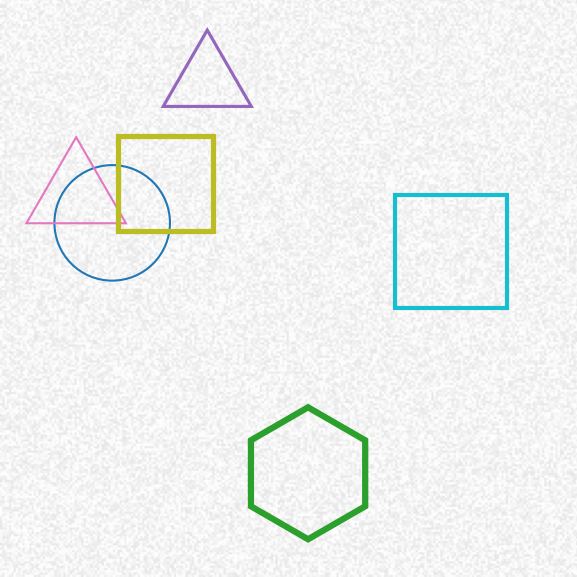[{"shape": "circle", "thickness": 1, "radius": 0.5, "center": [0.194, 0.613]}, {"shape": "hexagon", "thickness": 3, "radius": 0.57, "center": [0.533, 0.18]}, {"shape": "triangle", "thickness": 1.5, "radius": 0.44, "center": [0.359, 0.859]}, {"shape": "triangle", "thickness": 1, "radius": 0.5, "center": [0.132, 0.662]}, {"shape": "square", "thickness": 2.5, "radius": 0.41, "center": [0.287, 0.682]}, {"shape": "square", "thickness": 2, "radius": 0.49, "center": [0.781, 0.563]}]